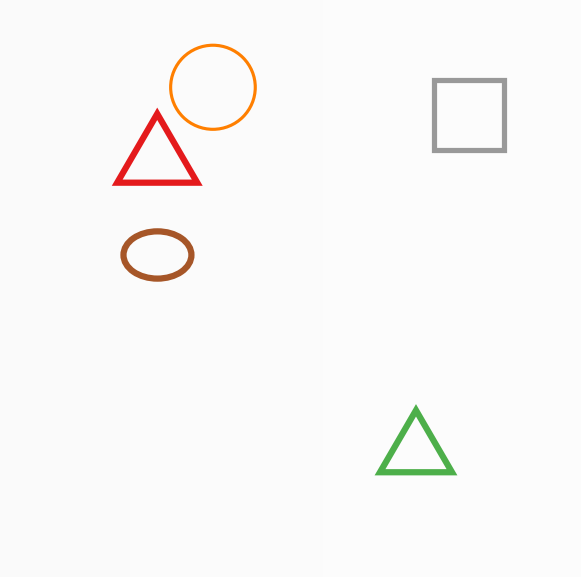[{"shape": "triangle", "thickness": 3, "radius": 0.4, "center": [0.271, 0.723]}, {"shape": "triangle", "thickness": 3, "radius": 0.36, "center": [0.716, 0.217]}, {"shape": "circle", "thickness": 1.5, "radius": 0.36, "center": [0.366, 0.848]}, {"shape": "oval", "thickness": 3, "radius": 0.29, "center": [0.271, 0.558]}, {"shape": "square", "thickness": 2.5, "radius": 0.3, "center": [0.807, 0.801]}]